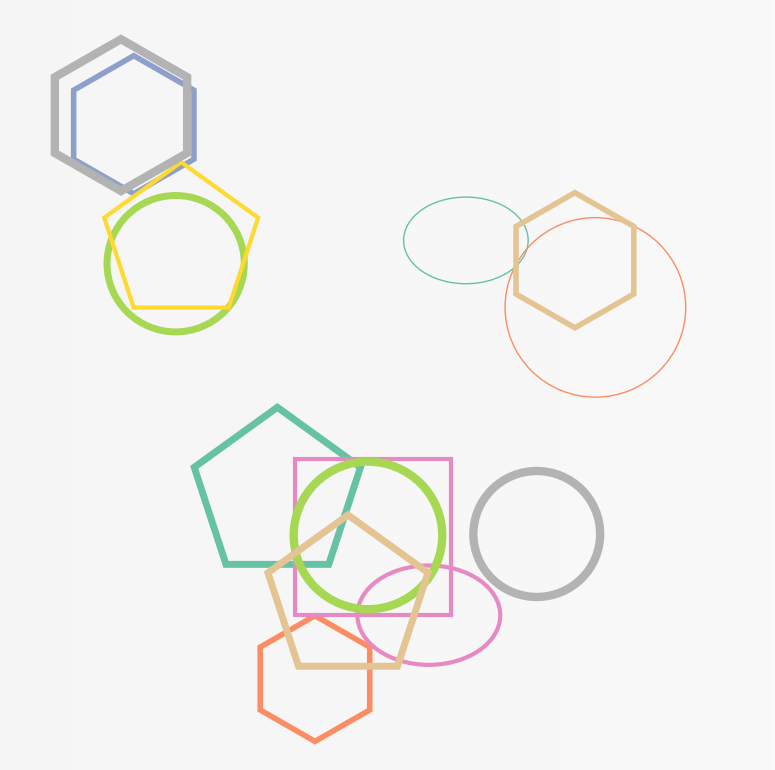[{"shape": "pentagon", "thickness": 2.5, "radius": 0.56, "center": [0.358, 0.358]}, {"shape": "oval", "thickness": 0.5, "radius": 0.4, "center": [0.601, 0.688]}, {"shape": "circle", "thickness": 0.5, "radius": 0.58, "center": [0.768, 0.601]}, {"shape": "hexagon", "thickness": 2, "radius": 0.41, "center": [0.406, 0.119]}, {"shape": "hexagon", "thickness": 2, "radius": 0.45, "center": [0.173, 0.838]}, {"shape": "oval", "thickness": 1.5, "radius": 0.46, "center": [0.553, 0.201]}, {"shape": "square", "thickness": 1.5, "radius": 0.51, "center": [0.481, 0.303]}, {"shape": "circle", "thickness": 2.5, "radius": 0.44, "center": [0.227, 0.658]}, {"shape": "circle", "thickness": 3, "radius": 0.48, "center": [0.475, 0.305]}, {"shape": "pentagon", "thickness": 1.5, "radius": 0.52, "center": [0.234, 0.685]}, {"shape": "pentagon", "thickness": 2.5, "radius": 0.54, "center": [0.449, 0.223]}, {"shape": "hexagon", "thickness": 2, "radius": 0.44, "center": [0.742, 0.662]}, {"shape": "circle", "thickness": 3, "radius": 0.41, "center": [0.693, 0.307]}, {"shape": "hexagon", "thickness": 3, "radius": 0.49, "center": [0.156, 0.851]}]